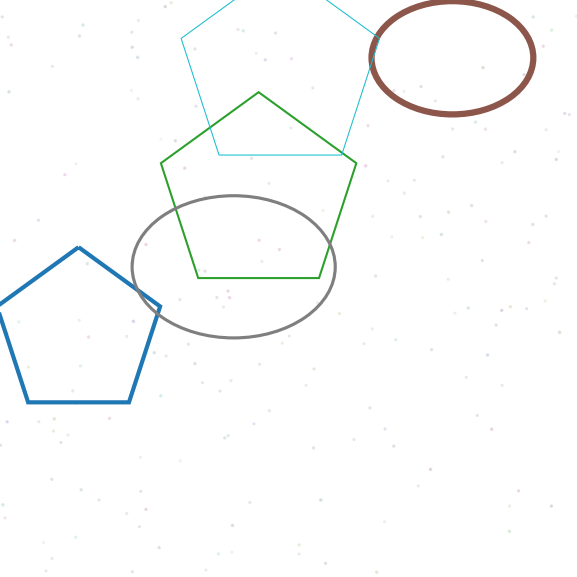[{"shape": "pentagon", "thickness": 2, "radius": 0.74, "center": [0.136, 0.423]}, {"shape": "pentagon", "thickness": 1, "radius": 0.89, "center": [0.448, 0.662]}, {"shape": "oval", "thickness": 3, "radius": 0.7, "center": [0.783, 0.899]}, {"shape": "oval", "thickness": 1.5, "radius": 0.88, "center": [0.405, 0.537]}, {"shape": "pentagon", "thickness": 0.5, "radius": 0.9, "center": [0.485, 0.877]}]